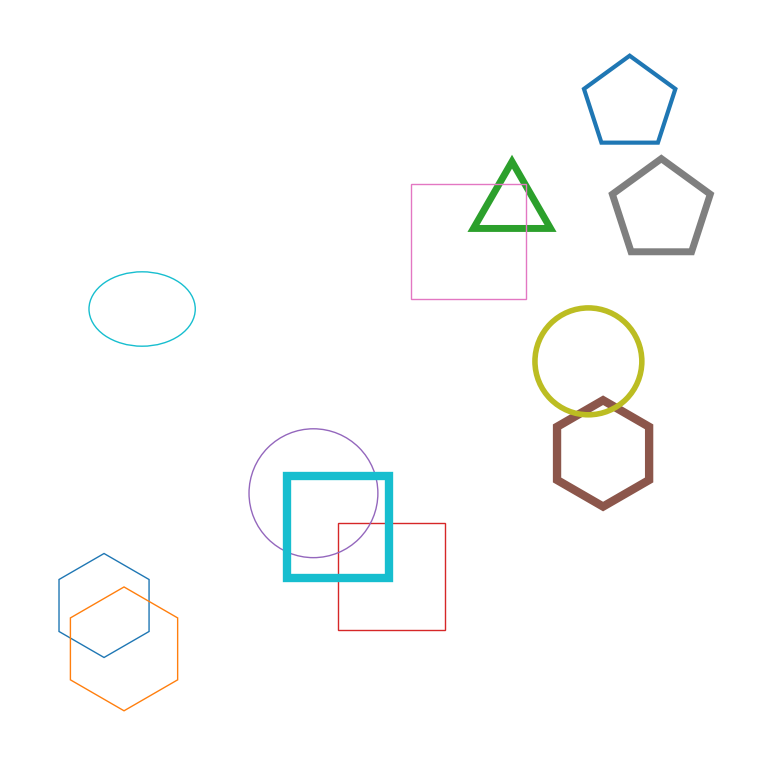[{"shape": "hexagon", "thickness": 0.5, "radius": 0.34, "center": [0.135, 0.214]}, {"shape": "pentagon", "thickness": 1.5, "radius": 0.31, "center": [0.818, 0.865]}, {"shape": "hexagon", "thickness": 0.5, "radius": 0.4, "center": [0.161, 0.157]}, {"shape": "triangle", "thickness": 2.5, "radius": 0.29, "center": [0.665, 0.732]}, {"shape": "square", "thickness": 0.5, "radius": 0.35, "center": [0.509, 0.251]}, {"shape": "circle", "thickness": 0.5, "radius": 0.42, "center": [0.407, 0.359]}, {"shape": "hexagon", "thickness": 3, "radius": 0.35, "center": [0.783, 0.411]}, {"shape": "square", "thickness": 0.5, "radius": 0.37, "center": [0.608, 0.686]}, {"shape": "pentagon", "thickness": 2.5, "radius": 0.33, "center": [0.859, 0.727]}, {"shape": "circle", "thickness": 2, "radius": 0.35, "center": [0.764, 0.531]}, {"shape": "oval", "thickness": 0.5, "radius": 0.35, "center": [0.185, 0.599]}, {"shape": "square", "thickness": 3, "radius": 0.33, "center": [0.439, 0.316]}]